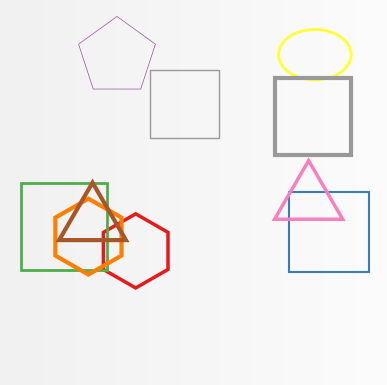[{"shape": "hexagon", "thickness": 2.5, "radius": 0.48, "center": [0.35, 0.348]}, {"shape": "square", "thickness": 1.5, "radius": 0.52, "center": [0.848, 0.398]}, {"shape": "square", "thickness": 2, "radius": 0.56, "center": [0.165, 0.412]}, {"shape": "pentagon", "thickness": 0.5, "radius": 0.52, "center": [0.302, 0.853]}, {"shape": "hexagon", "thickness": 3, "radius": 0.49, "center": [0.228, 0.385]}, {"shape": "oval", "thickness": 2, "radius": 0.47, "center": [0.813, 0.858]}, {"shape": "triangle", "thickness": 3, "radius": 0.5, "center": [0.239, 0.426]}, {"shape": "triangle", "thickness": 2.5, "radius": 0.51, "center": [0.796, 0.481]}, {"shape": "square", "thickness": 3, "radius": 0.49, "center": [0.808, 0.697]}, {"shape": "square", "thickness": 1, "radius": 0.44, "center": [0.476, 0.731]}]